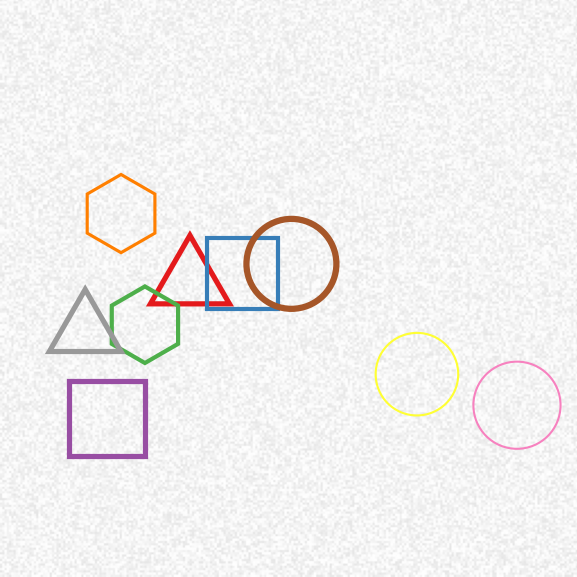[{"shape": "triangle", "thickness": 2.5, "radius": 0.4, "center": [0.329, 0.512]}, {"shape": "square", "thickness": 2, "radius": 0.31, "center": [0.419, 0.525]}, {"shape": "hexagon", "thickness": 2, "radius": 0.33, "center": [0.251, 0.437]}, {"shape": "square", "thickness": 2.5, "radius": 0.33, "center": [0.186, 0.275]}, {"shape": "hexagon", "thickness": 1.5, "radius": 0.34, "center": [0.21, 0.629]}, {"shape": "circle", "thickness": 1, "radius": 0.36, "center": [0.722, 0.351]}, {"shape": "circle", "thickness": 3, "radius": 0.39, "center": [0.505, 0.542]}, {"shape": "circle", "thickness": 1, "radius": 0.38, "center": [0.895, 0.297]}, {"shape": "triangle", "thickness": 2.5, "radius": 0.36, "center": [0.148, 0.426]}]